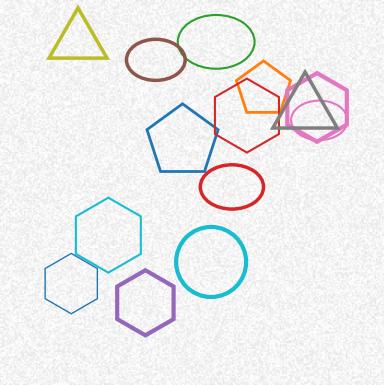[{"shape": "pentagon", "thickness": 2, "radius": 0.49, "center": [0.474, 0.633]}, {"shape": "hexagon", "thickness": 1, "radius": 0.39, "center": [0.185, 0.263]}, {"shape": "pentagon", "thickness": 2, "radius": 0.37, "center": [0.684, 0.768]}, {"shape": "oval", "thickness": 1.5, "radius": 0.5, "center": [0.561, 0.891]}, {"shape": "oval", "thickness": 2.5, "radius": 0.41, "center": [0.602, 0.514]}, {"shape": "hexagon", "thickness": 1.5, "radius": 0.48, "center": [0.641, 0.7]}, {"shape": "hexagon", "thickness": 3, "radius": 0.42, "center": [0.378, 0.214]}, {"shape": "oval", "thickness": 2.5, "radius": 0.38, "center": [0.405, 0.845]}, {"shape": "hexagon", "thickness": 3, "radius": 0.45, "center": [0.824, 0.721]}, {"shape": "oval", "thickness": 1.5, "radius": 0.37, "center": [0.829, 0.687]}, {"shape": "triangle", "thickness": 2.5, "radius": 0.48, "center": [0.792, 0.716]}, {"shape": "triangle", "thickness": 2.5, "radius": 0.43, "center": [0.203, 0.893]}, {"shape": "hexagon", "thickness": 1.5, "radius": 0.49, "center": [0.281, 0.389]}, {"shape": "circle", "thickness": 3, "radius": 0.45, "center": [0.548, 0.32]}]